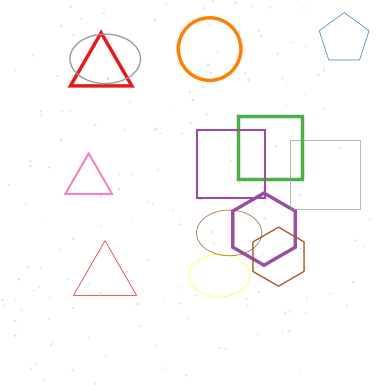[{"shape": "triangle", "thickness": 2.5, "radius": 0.46, "center": [0.263, 0.823]}, {"shape": "triangle", "thickness": 0.5, "radius": 0.47, "center": [0.273, 0.28]}, {"shape": "pentagon", "thickness": 0.5, "radius": 0.34, "center": [0.894, 0.899]}, {"shape": "square", "thickness": 2.5, "radius": 0.41, "center": [0.701, 0.617]}, {"shape": "hexagon", "thickness": 2.5, "radius": 0.47, "center": [0.686, 0.405]}, {"shape": "square", "thickness": 1.5, "radius": 0.44, "center": [0.601, 0.574]}, {"shape": "circle", "thickness": 2.5, "radius": 0.41, "center": [0.544, 0.873]}, {"shape": "oval", "thickness": 0.5, "radius": 0.4, "center": [0.57, 0.284]}, {"shape": "hexagon", "thickness": 1, "radius": 0.38, "center": [0.723, 0.333]}, {"shape": "oval", "thickness": 0.5, "radius": 0.42, "center": [0.595, 0.395]}, {"shape": "triangle", "thickness": 1.5, "radius": 0.35, "center": [0.23, 0.531]}, {"shape": "oval", "thickness": 1, "radius": 0.46, "center": [0.273, 0.847]}, {"shape": "square", "thickness": 0.5, "radius": 0.45, "center": [0.844, 0.548]}]